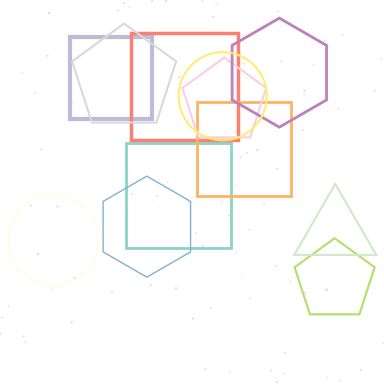[{"shape": "square", "thickness": 2, "radius": 0.68, "center": [0.463, 0.493]}, {"shape": "circle", "thickness": 0.5, "radius": 0.59, "center": [0.138, 0.376]}, {"shape": "square", "thickness": 3, "radius": 0.53, "center": [0.287, 0.799]}, {"shape": "square", "thickness": 2.5, "radius": 0.69, "center": [0.479, 0.776]}, {"shape": "hexagon", "thickness": 1, "radius": 0.66, "center": [0.381, 0.411]}, {"shape": "square", "thickness": 2, "radius": 0.61, "center": [0.635, 0.613]}, {"shape": "pentagon", "thickness": 1.5, "radius": 0.55, "center": [0.869, 0.272]}, {"shape": "pentagon", "thickness": 1.5, "radius": 0.57, "center": [0.583, 0.736]}, {"shape": "pentagon", "thickness": 1.5, "radius": 0.71, "center": [0.322, 0.797]}, {"shape": "hexagon", "thickness": 2, "radius": 0.71, "center": [0.726, 0.811]}, {"shape": "triangle", "thickness": 1.5, "radius": 0.62, "center": [0.871, 0.399]}, {"shape": "circle", "thickness": 1.5, "radius": 0.57, "center": [0.578, 0.75]}]